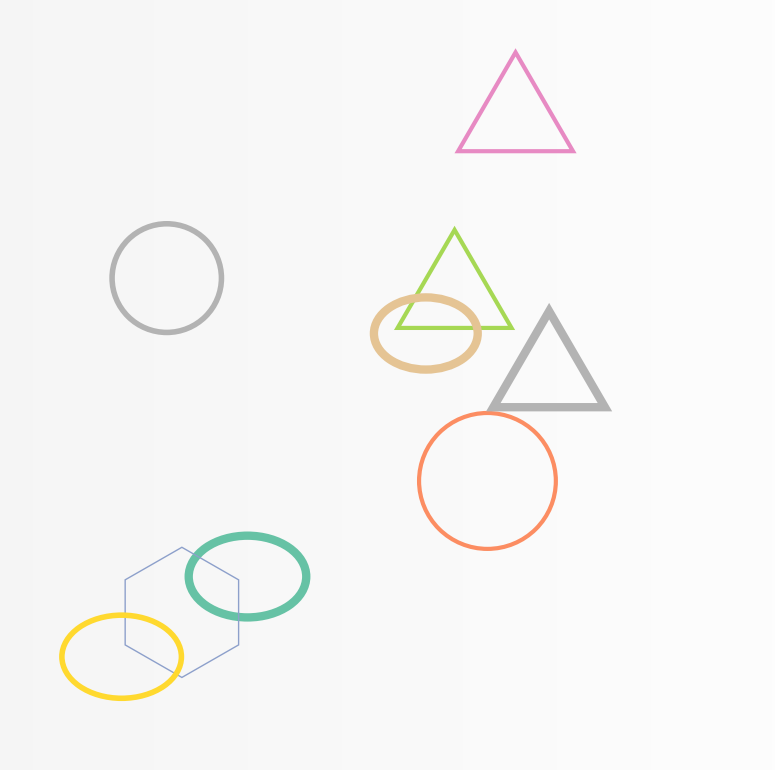[{"shape": "oval", "thickness": 3, "radius": 0.38, "center": [0.319, 0.251]}, {"shape": "circle", "thickness": 1.5, "radius": 0.44, "center": [0.629, 0.375]}, {"shape": "hexagon", "thickness": 0.5, "radius": 0.42, "center": [0.235, 0.205]}, {"shape": "triangle", "thickness": 1.5, "radius": 0.43, "center": [0.665, 0.846]}, {"shape": "triangle", "thickness": 1.5, "radius": 0.42, "center": [0.587, 0.617]}, {"shape": "oval", "thickness": 2, "radius": 0.39, "center": [0.157, 0.147]}, {"shape": "oval", "thickness": 3, "radius": 0.33, "center": [0.549, 0.567]}, {"shape": "circle", "thickness": 2, "radius": 0.35, "center": [0.215, 0.639]}, {"shape": "triangle", "thickness": 3, "radius": 0.42, "center": [0.709, 0.513]}]